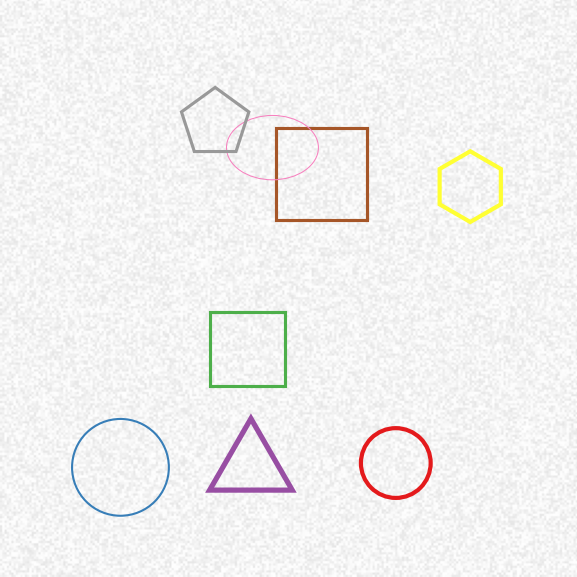[{"shape": "circle", "thickness": 2, "radius": 0.3, "center": [0.685, 0.197]}, {"shape": "circle", "thickness": 1, "radius": 0.42, "center": [0.209, 0.19]}, {"shape": "square", "thickness": 1.5, "radius": 0.32, "center": [0.429, 0.395]}, {"shape": "triangle", "thickness": 2.5, "radius": 0.41, "center": [0.435, 0.192]}, {"shape": "hexagon", "thickness": 2, "radius": 0.31, "center": [0.814, 0.676]}, {"shape": "square", "thickness": 1.5, "radius": 0.4, "center": [0.556, 0.698]}, {"shape": "oval", "thickness": 0.5, "radius": 0.4, "center": [0.472, 0.744]}, {"shape": "pentagon", "thickness": 1.5, "radius": 0.31, "center": [0.373, 0.786]}]